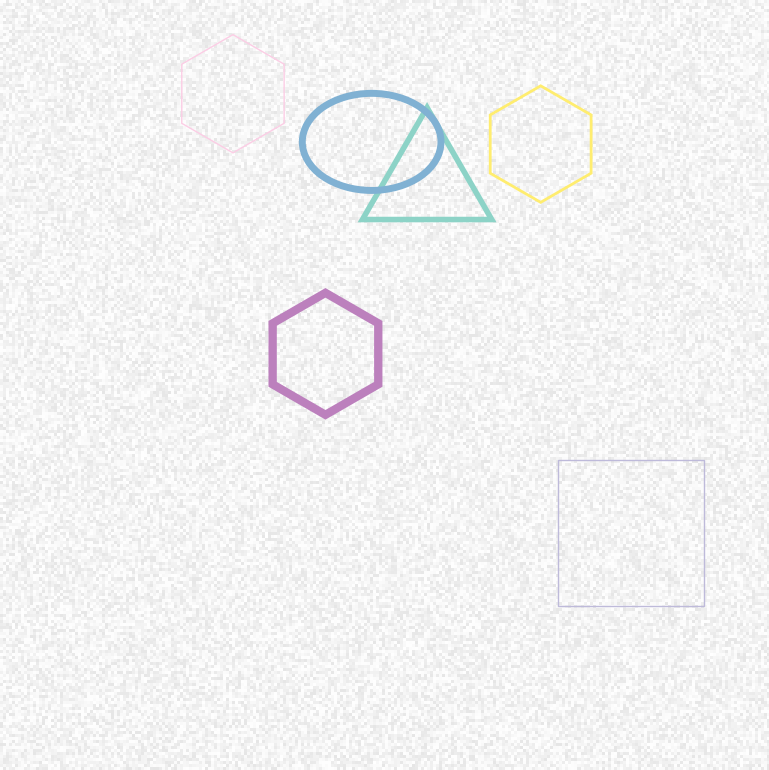[{"shape": "triangle", "thickness": 2, "radius": 0.48, "center": [0.555, 0.763]}, {"shape": "square", "thickness": 0.5, "radius": 0.48, "center": [0.82, 0.308]}, {"shape": "oval", "thickness": 2.5, "radius": 0.45, "center": [0.483, 0.816]}, {"shape": "hexagon", "thickness": 0.5, "radius": 0.38, "center": [0.303, 0.878]}, {"shape": "hexagon", "thickness": 3, "radius": 0.4, "center": [0.423, 0.54]}, {"shape": "hexagon", "thickness": 1, "radius": 0.38, "center": [0.702, 0.813]}]